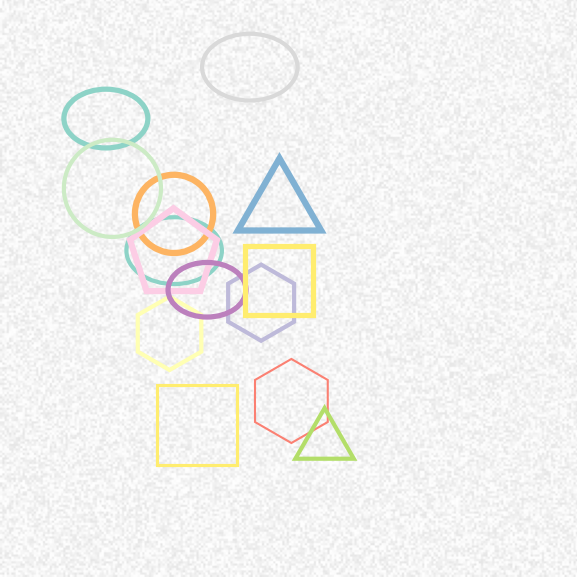[{"shape": "oval", "thickness": 2.5, "radius": 0.36, "center": [0.183, 0.794]}, {"shape": "oval", "thickness": 2, "radius": 0.41, "center": [0.302, 0.565]}, {"shape": "hexagon", "thickness": 2, "radius": 0.32, "center": [0.294, 0.422]}, {"shape": "hexagon", "thickness": 2, "radius": 0.33, "center": [0.452, 0.475]}, {"shape": "hexagon", "thickness": 1, "radius": 0.36, "center": [0.505, 0.305]}, {"shape": "triangle", "thickness": 3, "radius": 0.42, "center": [0.484, 0.642]}, {"shape": "circle", "thickness": 3, "radius": 0.34, "center": [0.301, 0.629]}, {"shape": "triangle", "thickness": 2, "radius": 0.29, "center": [0.562, 0.234]}, {"shape": "pentagon", "thickness": 3, "radius": 0.4, "center": [0.3, 0.559]}, {"shape": "oval", "thickness": 2, "radius": 0.41, "center": [0.433, 0.883]}, {"shape": "oval", "thickness": 2.5, "radius": 0.34, "center": [0.359, 0.497]}, {"shape": "circle", "thickness": 2, "radius": 0.42, "center": [0.195, 0.673]}, {"shape": "square", "thickness": 1.5, "radius": 0.35, "center": [0.341, 0.264]}, {"shape": "square", "thickness": 2.5, "radius": 0.3, "center": [0.483, 0.514]}]